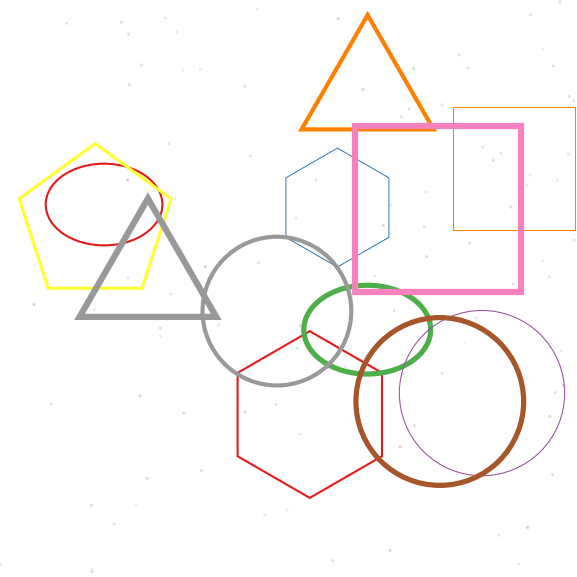[{"shape": "hexagon", "thickness": 1, "radius": 0.72, "center": [0.536, 0.281]}, {"shape": "oval", "thickness": 1, "radius": 0.51, "center": [0.18, 0.645]}, {"shape": "hexagon", "thickness": 0.5, "radius": 0.51, "center": [0.584, 0.64]}, {"shape": "oval", "thickness": 2.5, "radius": 0.55, "center": [0.636, 0.428]}, {"shape": "circle", "thickness": 0.5, "radius": 0.72, "center": [0.835, 0.318]}, {"shape": "square", "thickness": 0.5, "radius": 0.53, "center": [0.89, 0.707]}, {"shape": "triangle", "thickness": 2, "radius": 0.66, "center": [0.637, 0.841]}, {"shape": "pentagon", "thickness": 1.5, "radius": 0.69, "center": [0.165, 0.612]}, {"shape": "circle", "thickness": 2.5, "radius": 0.73, "center": [0.762, 0.304]}, {"shape": "square", "thickness": 3, "radius": 0.72, "center": [0.758, 0.638]}, {"shape": "circle", "thickness": 2, "radius": 0.64, "center": [0.48, 0.46]}, {"shape": "triangle", "thickness": 3, "radius": 0.68, "center": [0.256, 0.519]}]